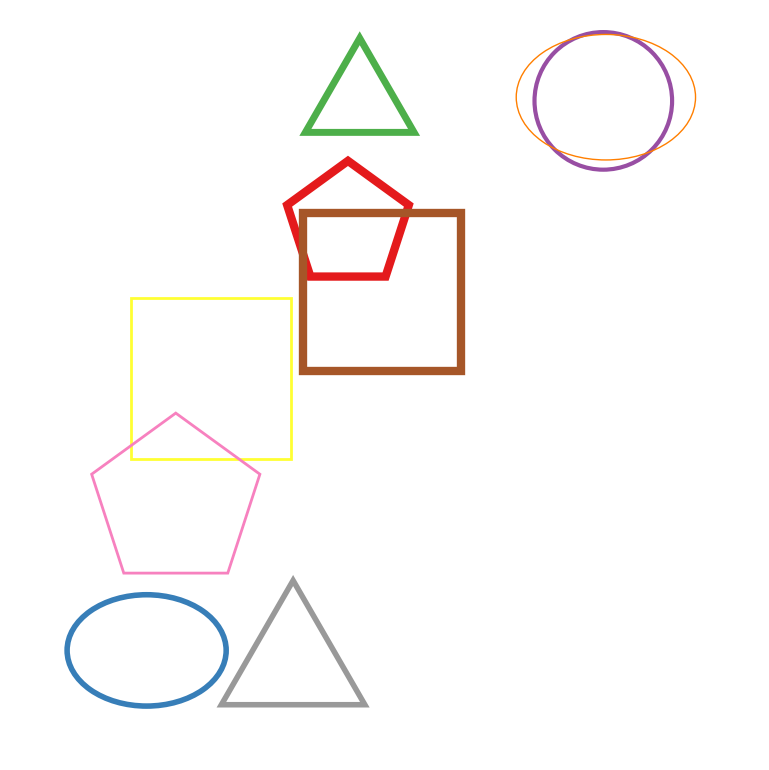[{"shape": "pentagon", "thickness": 3, "radius": 0.42, "center": [0.452, 0.708]}, {"shape": "oval", "thickness": 2, "radius": 0.52, "center": [0.19, 0.155]}, {"shape": "triangle", "thickness": 2.5, "radius": 0.41, "center": [0.467, 0.869]}, {"shape": "circle", "thickness": 1.5, "radius": 0.45, "center": [0.784, 0.869]}, {"shape": "oval", "thickness": 0.5, "radius": 0.58, "center": [0.787, 0.874]}, {"shape": "square", "thickness": 1, "radius": 0.52, "center": [0.274, 0.509]}, {"shape": "square", "thickness": 3, "radius": 0.51, "center": [0.496, 0.621]}, {"shape": "pentagon", "thickness": 1, "radius": 0.57, "center": [0.228, 0.349]}, {"shape": "triangle", "thickness": 2, "radius": 0.54, "center": [0.381, 0.139]}]